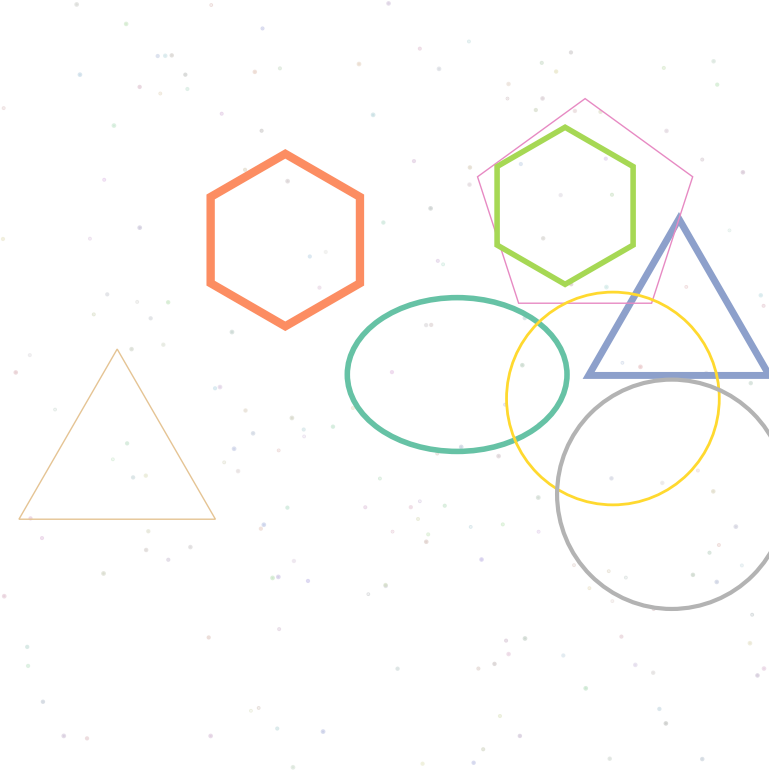[{"shape": "oval", "thickness": 2, "radius": 0.71, "center": [0.594, 0.514]}, {"shape": "hexagon", "thickness": 3, "radius": 0.56, "center": [0.371, 0.688]}, {"shape": "triangle", "thickness": 2.5, "radius": 0.68, "center": [0.882, 0.58]}, {"shape": "pentagon", "thickness": 0.5, "radius": 0.73, "center": [0.76, 0.725]}, {"shape": "hexagon", "thickness": 2, "radius": 0.51, "center": [0.734, 0.733]}, {"shape": "circle", "thickness": 1, "radius": 0.69, "center": [0.796, 0.482]}, {"shape": "triangle", "thickness": 0.5, "radius": 0.74, "center": [0.152, 0.399]}, {"shape": "circle", "thickness": 1.5, "radius": 0.74, "center": [0.872, 0.358]}]